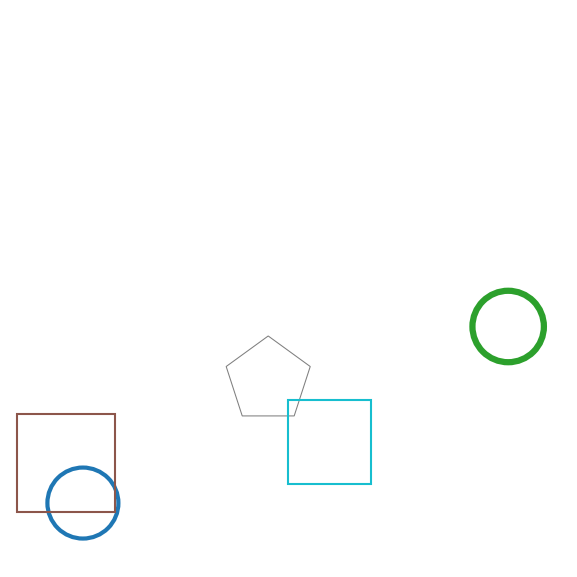[{"shape": "circle", "thickness": 2, "radius": 0.31, "center": [0.144, 0.128]}, {"shape": "circle", "thickness": 3, "radius": 0.31, "center": [0.88, 0.434]}, {"shape": "square", "thickness": 1, "radius": 0.43, "center": [0.114, 0.198]}, {"shape": "pentagon", "thickness": 0.5, "radius": 0.38, "center": [0.464, 0.341]}, {"shape": "square", "thickness": 1, "radius": 0.36, "center": [0.57, 0.234]}]